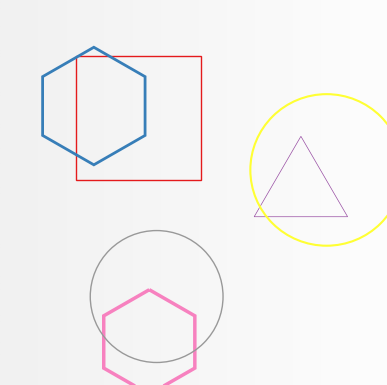[{"shape": "square", "thickness": 1, "radius": 0.8, "center": [0.357, 0.693]}, {"shape": "hexagon", "thickness": 2, "radius": 0.76, "center": [0.242, 0.725]}, {"shape": "triangle", "thickness": 0.5, "radius": 0.7, "center": [0.777, 0.507]}, {"shape": "circle", "thickness": 1.5, "radius": 0.98, "center": [0.843, 0.559]}, {"shape": "hexagon", "thickness": 2.5, "radius": 0.68, "center": [0.385, 0.112]}, {"shape": "circle", "thickness": 1, "radius": 0.86, "center": [0.404, 0.23]}]